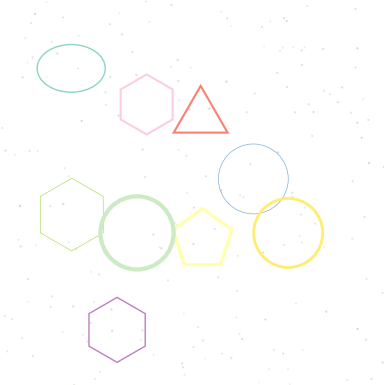[{"shape": "oval", "thickness": 1, "radius": 0.44, "center": [0.185, 0.822]}, {"shape": "pentagon", "thickness": 2.5, "radius": 0.4, "center": [0.526, 0.378]}, {"shape": "triangle", "thickness": 1.5, "radius": 0.4, "center": [0.521, 0.696]}, {"shape": "circle", "thickness": 0.5, "radius": 0.45, "center": [0.658, 0.535]}, {"shape": "hexagon", "thickness": 0.5, "radius": 0.47, "center": [0.186, 0.443]}, {"shape": "hexagon", "thickness": 1.5, "radius": 0.39, "center": [0.381, 0.729]}, {"shape": "hexagon", "thickness": 1, "radius": 0.42, "center": [0.304, 0.143]}, {"shape": "circle", "thickness": 3, "radius": 0.47, "center": [0.356, 0.395]}, {"shape": "circle", "thickness": 2, "radius": 0.45, "center": [0.749, 0.395]}]